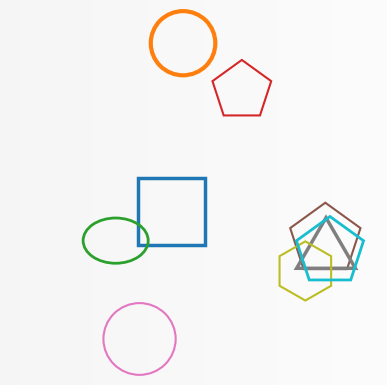[{"shape": "square", "thickness": 2.5, "radius": 0.43, "center": [0.442, 0.451]}, {"shape": "circle", "thickness": 3, "radius": 0.42, "center": [0.472, 0.888]}, {"shape": "oval", "thickness": 2, "radius": 0.42, "center": [0.298, 0.375]}, {"shape": "pentagon", "thickness": 1.5, "radius": 0.4, "center": [0.624, 0.765]}, {"shape": "pentagon", "thickness": 1.5, "radius": 0.48, "center": [0.84, 0.378]}, {"shape": "circle", "thickness": 1.5, "radius": 0.47, "center": [0.36, 0.12]}, {"shape": "triangle", "thickness": 2.5, "radius": 0.44, "center": [0.841, 0.347]}, {"shape": "hexagon", "thickness": 1.5, "radius": 0.38, "center": [0.788, 0.296]}, {"shape": "pentagon", "thickness": 2, "radius": 0.46, "center": [0.852, 0.347]}]